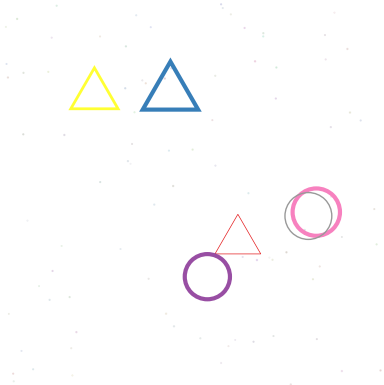[{"shape": "triangle", "thickness": 0.5, "radius": 0.34, "center": [0.618, 0.375]}, {"shape": "triangle", "thickness": 3, "radius": 0.42, "center": [0.443, 0.757]}, {"shape": "circle", "thickness": 3, "radius": 0.29, "center": [0.539, 0.281]}, {"shape": "triangle", "thickness": 2, "radius": 0.35, "center": [0.245, 0.753]}, {"shape": "circle", "thickness": 3, "radius": 0.31, "center": [0.822, 0.449]}, {"shape": "circle", "thickness": 1, "radius": 0.3, "center": [0.801, 0.439]}]